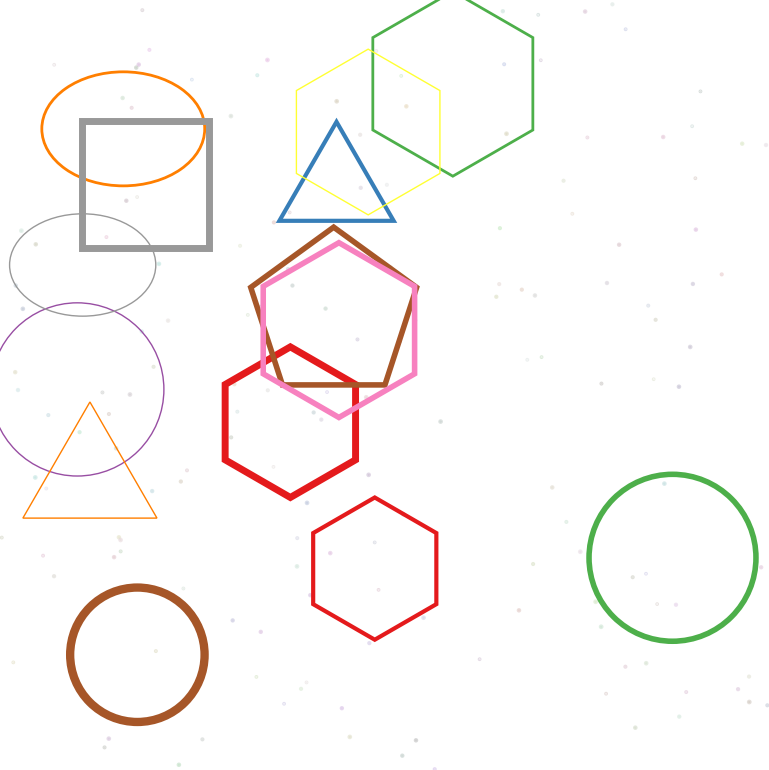[{"shape": "hexagon", "thickness": 2.5, "radius": 0.49, "center": [0.377, 0.452]}, {"shape": "hexagon", "thickness": 1.5, "radius": 0.46, "center": [0.487, 0.262]}, {"shape": "triangle", "thickness": 1.5, "radius": 0.43, "center": [0.437, 0.756]}, {"shape": "hexagon", "thickness": 1, "radius": 0.6, "center": [0.588, 0.891]}, {"shape": "circle", "thickness": 2, "radius": 0.54, "center": [0.873, 0.276]}, {"shape": "circle", "thickness": 0.5, "radius": 0.56, "center": [0.1, 0.494]}, {"shape": "oval", "thickness": 1, "radius": 0.53, "center": [0.16, 0.833]}, {"shape": "triangle", "thickness": 0.5, "radius": 0.5, "center": [0.117, 0.377]}, {"shape": "hexagon", "thickness": 0.5, "radius": 0.54, "center": [0.478, 0.829]}, {"shape": "circle", "thickness": 3, "radius": 0.44, "center": [0.178, 0.15]}, {"shape": "pentagon", "thickness": 2, "radius": 0.57, "center": [0.433, 0.592]}, {"shape": "hexagon", "thickness": 2, "radius": 0.57, "center": [0.44, 0.571]}, {"shape": "oval", "thickness": 0.5, "radius": 0.47, "center": [0.107, 0.656]}, {"shape": "square", "thickness": 2.5, "radius": 0.41, "center": [0.189, 0.76]}]